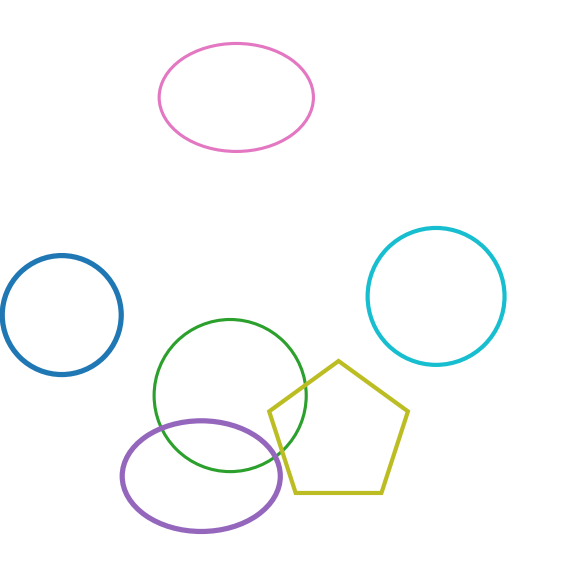[{"shape": "circle", "thickness": 2.5, "radius": 0.52, "center": [0.107, 0.454]}, {"shape": "circle", "thickness": 1.5, "radius": 0.66, "center": [0.399, 0.314]}, {"shape": "oval", "thickness": 2.5, "radius": 0.68, "center": [0.348, 0.175]}, {"shape": "oval", "thickness": 1.5, "radius": 0.67, "center": [0.409, 0.83]}, {"shape": "pentagon", "thickness": 2, "radius": 0.63, "center": [0.586, 0.248]}, {"shape": "circle", "thickness": 2, "radius": 0.59, "center": [0.755, 0.486]}]